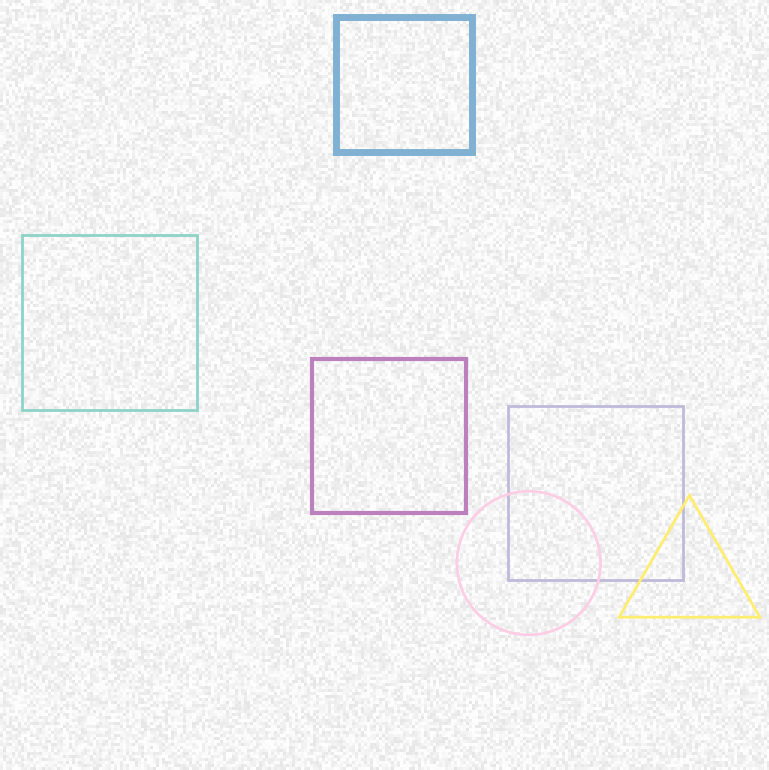[{"shape": "square", "thickness": 1, "radius": 0.57, "center": [0.142, 0.581]}, {"shape": "square", "thickness": 1, "radius": 0.57, "center": [0.773, 0.36]}, {"shape": "square", "thickness": 2.5, "radius": 0.44, "center": [0.525, 0.891]}, {"shape": "circle", "thickness": 1, "radius": 0.47, "center": [0.687, 0.269]}, {"shape": "square", "thickness": 1.5, "radius": 0.5, "center": [0.505, 0.434]}, {"shape": "triangle", "thickness": 1, "radius": 0.53, "center": [0.895, 0.251]}]